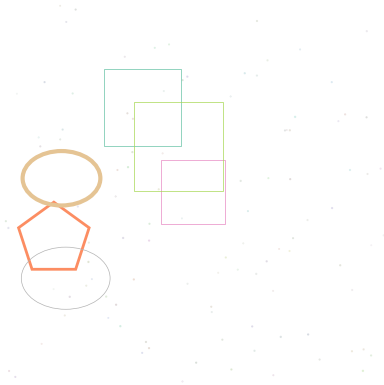[{"shape": "square", "thickness": 0.5, "radius": 0.5, "center": [0.37, 0.721]}, {"shape": "pentagon", "thickness": 2, "radius": 0.48, "center": [0.14, 0.379]}, {"shape": "square", "thickness": 0.5, "radius": 0.42, "center": [0.502, 0.5]}, {"shape": "square", "thickness": 0.5, "radius": 0.58, "center": [0.464, 0.62]}, {"shape": "oval", "thickness": 3, "radius": 0.5, "center": [0.16, 0.537]}, {"shape": "oval", "thickness": 0.5, "radius": 0.58, "center": [0.171, 0.277]}]